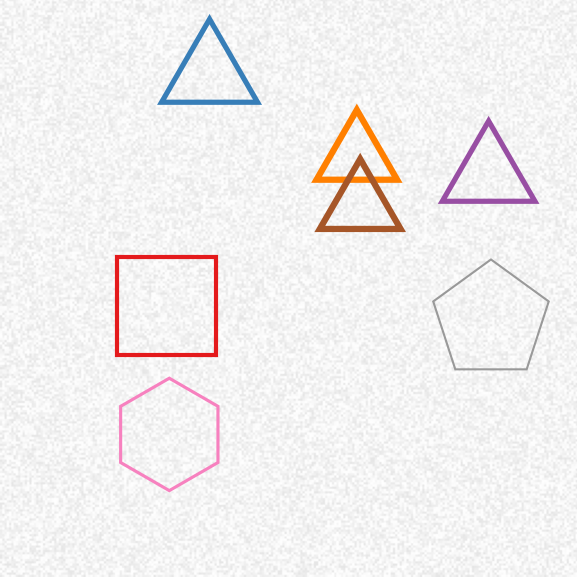[{"shape": "square", "thickness": 2, "radius": 0.43, "center": [0.289, 0.469]}, {"shape": "triangle", "thickness": 2.5, "radius": 0.48, "center": [0.363, 0.87]}, {"shape": "triangle", "thickness": 2.5, "radius": 0.46, "center": [0.846, 0.697]}, {"shape": "triangle", "thickness": 3, "radius": 0.4, "center": [0.618, 0.728]}, {"shape": "triangle", "thickness": 3, "radius": 0.4, "center": [0.624, 0.643]}, {"shape": "hexagon", "thickness": 1.5, "radius": 0.49, "center": [0.293, 0.247]}, {"shape": "pentagon", "thickness": 1, "radius": 0.53, "center": [0.85, 0.445]}]